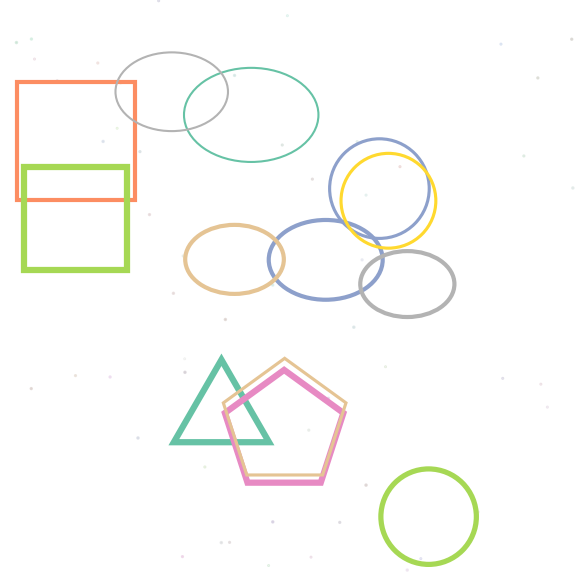[{"shape": "triangle", "thickness": 3, "radius": 0.48, "center": [0.383, 0.281]}, {"shape": "oval", "thickness": 1, "radius": 0.58, "center": [0.435, 0.8]}, {"shape": "square", "thickness": 2, "radius": 0.51, "center": [0.132, 0.755]}, {"shape": "circle", "thickness": 1.5, "radius": 0.43, "center": [0.657, 0.673]}, {"shape": "oval", "thickness": 2, "radius": 0.49, "center": [0.564, 0.549]}, {"shape": "pentagon", "thickness": 3, "radius": 0.54, "center": [0.492, 0.251]}, {"shape": "circle", "thickness": 2.5, "radius": 0.41, "center": [0.742, 0.104]}, {"shape": "square", "thickness": 3, "radius": 0.45, "center": [0.131, 0.62]}, {"shape": "circle", "thickness": 1.5, "radius": 0.41, "center": [0.673, 0.652]}, {"shape": "oval", "thickness": 2, "radius": 0.43, "center": [0.406, 0.55]}, {"shape": "pentagon", "thickness": 1.5, "radius": 0.56, "center": [0.493, 0.267]}, {"shape": "oval", "thickness": 1, "radius": 0.49, "center": [0.297, 0.84]}, {"shape": "oval", "thickness": 2, "radius": 0.41, "center": [0.705, 0.507]}]